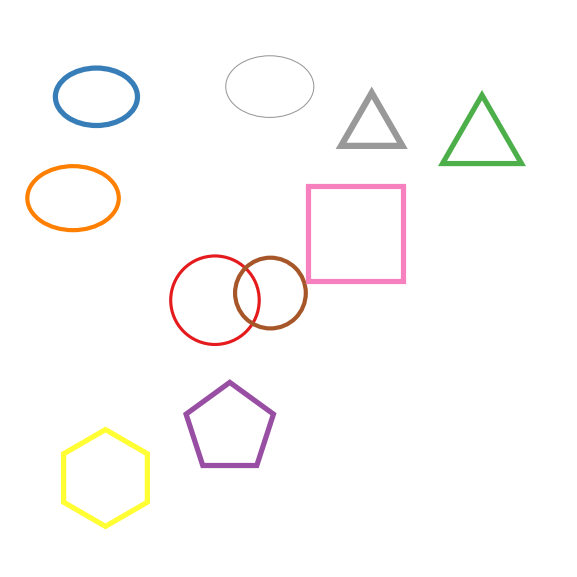[{"shape": "circle", "thickness": 1.5, "radius": 0.38, "center": [0.372, 0.479]}, {"shape": "oval", "thickness": 2.5, "radius": 0.36, "center": [0.167, 0.832]}, {"shape": "triangle", "thickness": 2.5, "radius": 0.39, "center": [0.835, 0.755]}, {"shape": "pentagon", "thickness": 2.5, "radius": 0.4, "center": [0.398, 0.257]}, {"shape": "oval", "thickness": 2, "radius": 0.4, "center": [0.126, 0.656]}, {"shape": "hexagon", "thickness": 2.5, "radius": 0.42, "center": [0.183, 0.171]}, {"shape": "circle", "thickness": 2, "radius": 0.31, "center": [0.468, 0.492]}, {"shape": "square", "thickness": 2.5, "radius": 0.41, "center": [0.615, 0.594]}, {"shape": "oval", "thickness": 0.5, "radius": 0.38, "center": [0.467, 0.849]}, {"shape": "triangle", "thickness": 3, "radius": 0.31, "center": [0.644, 0.777]}]